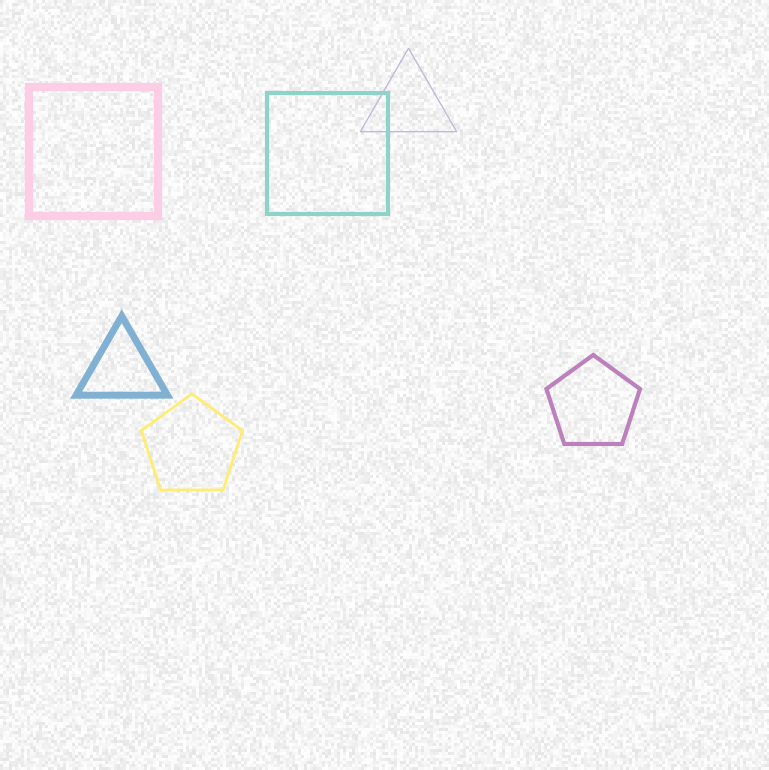[{"shape": "square", "thickness": 1.5, "radius": 0.39, "center": [0.426, 0.8]}, {"shape": "triangle", "thickness": 0.5, "radius": 0.36, "center": [0.531, 0.865]}, {"shape": "triangle", "thickness": 2.5, "radius": 0.34, "center": [0.158, 0.521]}, {"shape": "square", "thickness": 3, "radius": 0.42, "center": [0.122, 0.803]}, {"shape": "pentagon", "thickness": 1.5, "radius": 0.32, "center": [0.77, 0.475]}, {"shape": "pentagon", "thickness": 1, "radius": 0.35, "center": [0.249, 0.419]}]